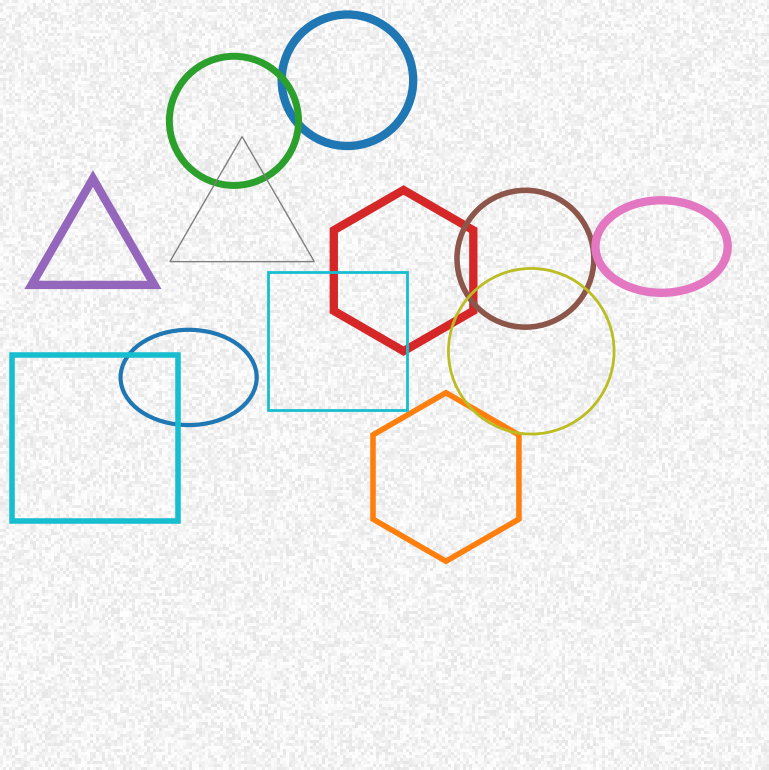[{"shape": "oval", "thickness": 1.5, "radius": 0.44, "center": [0.245, 0.51]}, {"shape": "circle", "thickness": 3, "radius": 0.43, "center": [0.451, 0.896]}, {"shape": "hexagon", "thickness": 2, "radius": 0.55, "center": [0.579, 0.381]}, {"shape": "circle", "thickness": 2.5, "radius": 0.42, "center": [0.304, 0.843]}, {"shape": "hexagon", "thickness": 3, "radius": 0.52, "center": [0.524, 0.649]}, {"shape": "triangle", "thickness": 3, "radius": 0.46, "center": [0.121, 0.676]}, {"shape": "circle", "thickness": 2, "radius": 0.44, "center": [0.682, 0.664]}, {"shape": "oval", "thickness": 3, "radius": 0.43, "center": [0.859, 0.68]}, {"shape": "triangle", "thickness": 0.5, "radius": 0.54, "center": [0.314, 0.714]}, {"shape": "circle", "thickness": 1, "radius": 0.54, "center": [0.69, 0.544]}, {"shape": "square", "thickness": 2, "radius": 0.54, "center": [0.123, 0.431]}, {"shape": "square", "thickness": 1, "radius": 0.45, "center": [0.438, 0.557]}]